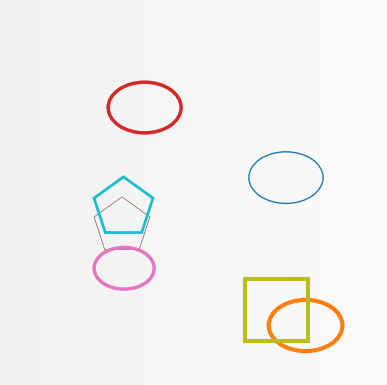[{"shape": "oval", "thickness": 1, "radius": 0.48, "center": [0.738, 0.539]}, {"shape": "oval", "thickness": 3, "radius": 0.48, "center": [0.789, 0.155]}, {"shape": "oval", "thickness": 2.5, "radius": 0.47, "center": [0.373, 0.721]}, {"shape": "pentagon", "thickness": 0.5, "radius": 0.38, "center": [0.315, 0.413]}, {"shape": "oval", "thickness": 2.5, "radius": 0.39, "center": [0.32, 0.303]}, {"shape": "square", "thickness": 3, "radius": 0.41, "center": [0.713, 0.194]}, {"shape": "pentagon", "thickness": 2, "radius": 0.4, "center": [0.319, 0.461]}]